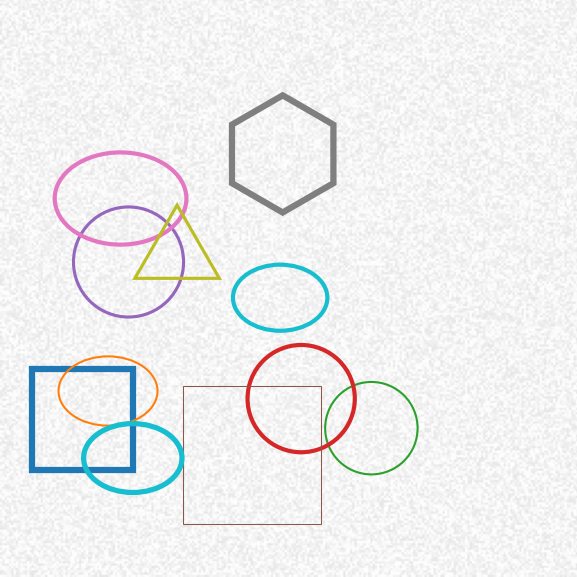[{"shape": "square", "thickness": 3, "radius": 0.44, "center": [0.143, 0.273]}, {"shape": "oval", "thickness": 1, "radius": 0.43, "center": [0.187, 0.322]}, {"shape": "circle", "thickness": 1, "radius": 0.4, "center": [0.643, 0.258]}, {"shape": "circle", "thickness": 2, "radius": 0.46, "center": [0.522, 0.309]}, {"shape": "circle", "thickness": 1.5, "radius": 0.48, "center": [0.223, 0.545]}, {"shape": "square", "thickness": 0.5, "radius": 0.6, "center": [0.436, 0.211]}, {"shape": "oval", "thickness": 2, "radius": 0.57, "center": [0.209, 0.655]}, {"shape": "hexagon", "thickness": 3, "radius": 0.51, "center": [0.49, 0.733]}, {"shape": "triangle", "thickness": 1.5, "radius": 0.42, "center": [0.307, 0.559]}, {"shape": "oval", "thickness": 2, "radius": 0.41, "center": [0.485, 0.484]}, {"shape": "oval", "thickness": 2.5, "radius": 0.43, "center": [0.23, 0.206]}]